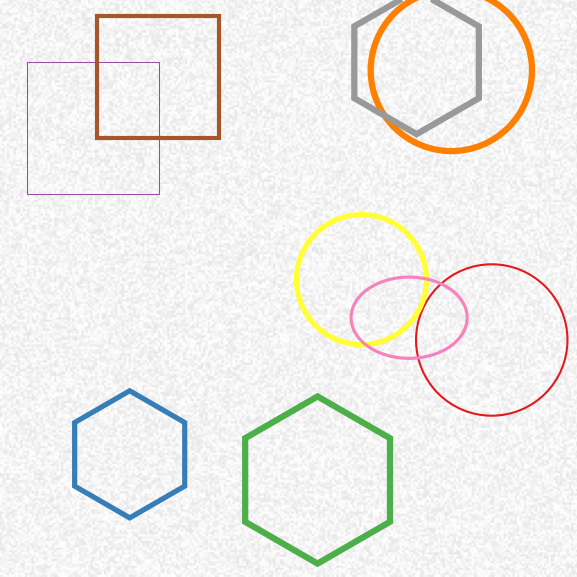[{"shape": "circle", "thickness": 1, "radius": 0.66, "center": [0.852, 0.41]}, {"shape": "hexagon", "thickness": 2.5, "radius": 0.55, "center": [0.225, 0.212]}, {"shape": "hexagon", "thickness": 3, "radius": 0.72, "center": [0.55, 0.168]}, {"shape": "square", "thickness": 0.5, "radius": 0.57, "center": [0.162, 0.777]}, {"shape": "circle", "thickness": 3, "radius": 0.7, "center": [0.782, 0.877]}, {"shape": "circle", "thickness": 2.5, "radius": 0.56, "center": [0.626, 0.515]}, {"shape": "square", "thickness": 2, "radius": 0.53, "center": [0.274, 0.865]}, {"shape": "oval", "thickness": 1.5, "radius": 0.5, "center": [0.708, 0.449]}, {"shape": "hexagon", "thickness": 3, "radius": 0.62, "center": [0.721, 0.891]}]